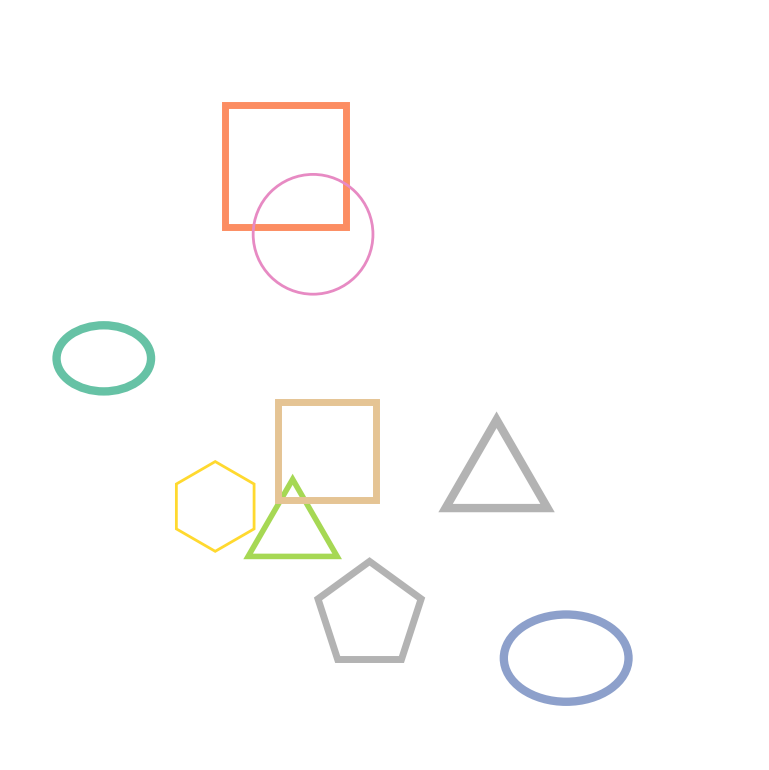[{"shape": "oval", "thickness": 3, "radius": 0.31, "center": [0.135, 0.535]}, {"shape": "square", "thickness": 2.5, "radius": 0.4, "center": [0.371, 0.784]}, {"shape": "oval", "thickness": 3, "radius": 0.4, "center": [0.735, 0.145]}, {"shape": "circle", "thickness": 1, "radius": 0.39, "center": [0.407, 0.696]}, {"shape": "triangle", "thickness": 2, "radius": 0.33, "center": [0.38, 0.311]}, {"shape": "hexagon", "thickness": 1, "radius": 0.29, "center": [0.28, 0.342]}, {"shape": "square", "thickness": 2.5, "radius": 0.32, "center": [0.425, 0.414]}, {"shape": "pentagon", "thickness": 2.5, "radius": 0.35, "center": [0.48, 0.2]}, {"shape": "triangle", "thickness": 3, "radius": 0.38, "center": [0.645, 0.378]}]